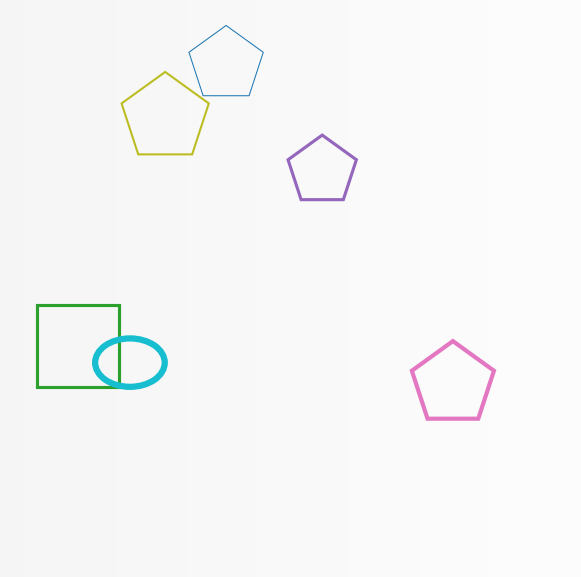[{"shape": "pentagon", "thickness": 0.5, "radius": 0.34, "center": [0.389, 0.888]}, {"shape": "square", "thickness": 1.5, "radius": 0.35, "center": [0.135, 0.4]}, {"shape": "pentagon", "thickness": 1.5, "radius": 0.31, "center": [0.554, 0.703]}, {"shape": "pentagon", "thickness": 2, "radius": 0.37, "center": [0.779, 0.334]}, {"shape": "pentagon", "thickness": 1, "radius": 0.39, "center": [0.284, 0.796]}, {"shape": "oval", "thickness": 3, "radius": 0.3, "center": [0.224, 0.371]}]